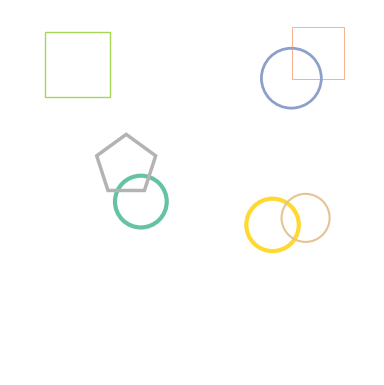[{"shape": "circle", "thickness": 3, "radius": 0.34, "center": [0.366, 0.476]}, {"shape": "square", "thickness": 0.5, "radius": 0.34, "center": [0.826, 0.862]}, {"shape": "circle", "thickness": 2, "radius": 0.39, "center": [0.757, 0.797]}, {"shape": "square", "thickness": 1, "radius": 0.42, "center": [0.201, 0.833]}, {"shape": "circle", "thickness": 3, "radius": 0.34, "center": [0.708, 0.416]}, {"shape": "circle", "thickness": 1.5, "radius": 0.31, "center": [0.794, 0.434]}, {"shape": "pentagon", "thickness": 2.5, "radius": 0.4, "center": [0.328, 0.57]}]